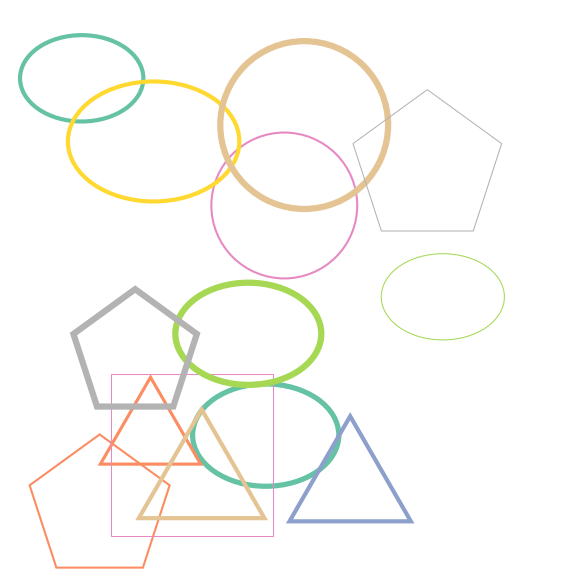[{"shape": "oval", "thickness": 2, "radius": 0.53, "center": [0.141, 0.864]}, {"shape": "oval", "thickness": 2.5, "radius": 0.63, "center": [0.46, 0.246]}, {"shape": "pentagon", "thickness": 1, "radius": 0.64, "center": [0.173, 0.119]}, {"shape": "triangle", "thickness": 1.5, "radius": 0.5, "center": [0.261, 0.246]}, {"shape": "triangle", "thickness": 2, "radius": 0.61, "center": [0.606, 0.157]}, {"shape": "square", "thickness": 0.5, "radius": 0.7, "center": [0.332, 0.211]}, {"shape": "circle", "thickness": 1, "radius": 0.63, "center": [0.492, 0.643]}, {"shape": "oval", "thickness": 3, "radius": 0.63, "center": [0.43, 0.421]}, {"shape": "oval", "thickness": 0.5, "radius": 0.53, "center": [0.767, 0.485]}, {"shape": "oval", "thickness": 2, "radius": 0.74, "center": [0.266, 0.754]}, {"shape": "triangle", "thickness": 2, "radius": 0.63, "center": [0.349, 0.165]}, {"shape": "circle", "thickness": 3, "radius": 0.73, "center": [0.527, 0.783]}, {"shape": "pentagon", "thickness": 3, "radius": 0.56, "center": [0.234, 0.386]}, {"shape": "pentagon", "thickness": 0.5, "radius": 0.68, "center": [0.74, 0.709]}]